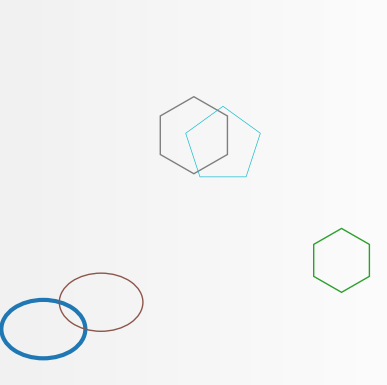[{"shape": "oval", "thickness": 3, "radius": 0.54, "center": [0.112, 0.145]}, {"shape": "hexagon", "thickness": 1, "radius": 0.41, "center": [0.881, 0.324]}, {"shape": "oval", "thickness": 1, "radius": 0.54, "center": [0.261, 0.215]}, {"shape": "hexagon", "thickness": 1, "radius": 0.5, "center": [0.5, 0.649]}, {"shape": "pentagon", "thickness": 0.5, "radius": 0.51, "center": [0.576, 0.623]}]